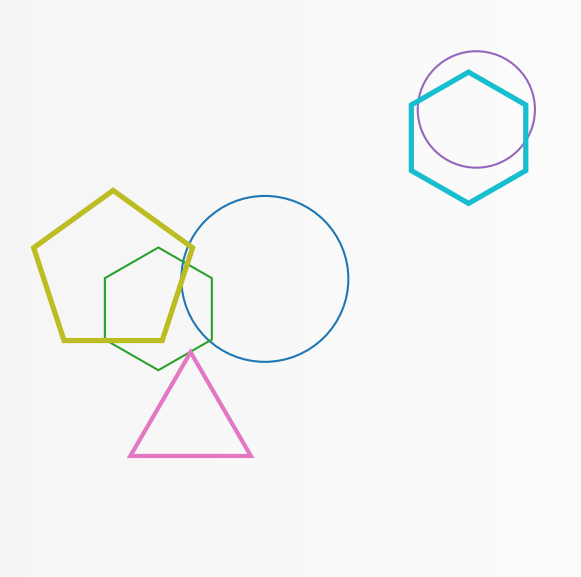[{"shape": "circle", "thickness": 1, "radius": 0.72, "center": [0.456, 0.516]}, {"shape": "hexagon", "thickness": 1, "radius": 0.53, "center": [0.272, 0.464]}, {"shape": "circle", "thickness": 1, "radius": 0.5, "center": [0.82, 0.81]}, {"shape": "triangle", "thickness": 2, "radius": 0.6, "center": [0.328, 0.269]}, {"shape": "pentagon", "thickness": 2.5, "radius": 0.72, "center": [0.195, 0.526]}, {"shape": "hexagon", "thickness": 2.5, "radius": 0.57, "center": [0.806, 0.761]}]